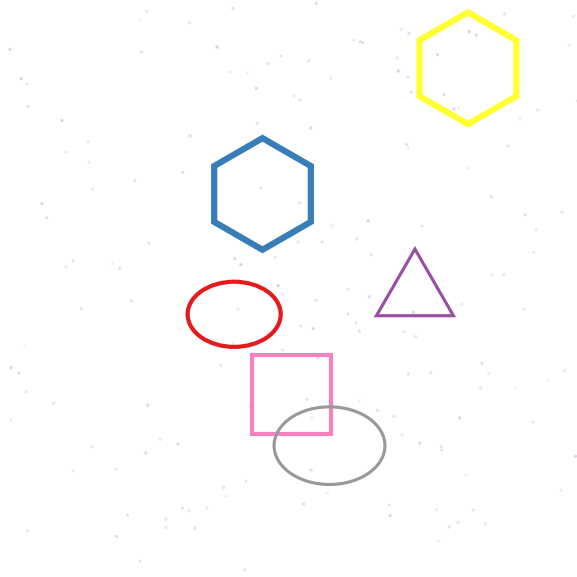[{"shape": "oval", "thickness": 2, "radius": 0.4, "center": [0.406, 0.455]}, {"shape": "hexagon", "thickness": 3, "radius": 0.48, "center": [0.455, 0.663]}, {"shape": "triangle", "thickness": 1.5, "radius": 0.38, "center": [0.718, 0.491]}, {"shape": "hexagon", "thickness": 3, "radius": 0.48, "center": [0.81, 0.881]}, {"shape": "square", "thickness": 2, "radius": 0.34, "center": [0.505, 0.316]}, {"shape": "oval", "thickness": 1.5, "radius": 0.48, "center": [0.571, 0.227]}]